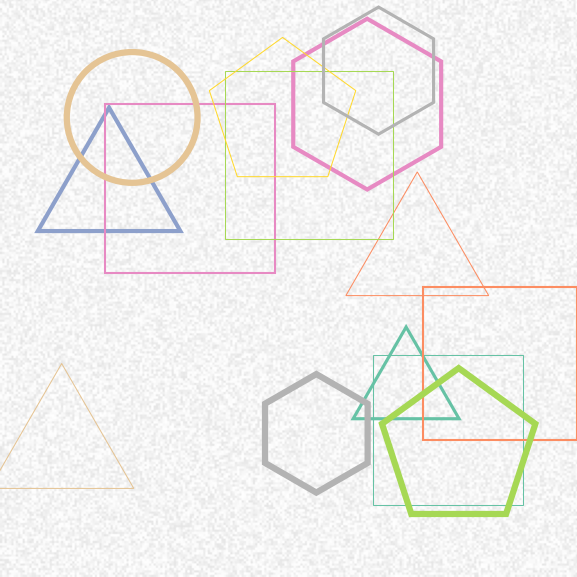[{"shape": "square", "thickness": 0.5, "radius": 0.65, "center": [0.776, 0.254]}, {"shape": "triangle", "thickness": 1.5, "radius": 0.53, "center": [0.703, 0.327]}, {"shape": "triangle", "thickness": 0.5, "radius": 0.71, "center": [0.723, 0.559]}, {"shape": "square", "thickness": 1, "radius": 0.66, "center": [0.866, 0.37]}, {"shape": "triangle", "thickness": 2, "radius": 0.71, "center": [0.189, 0.67]}, {"shape": "square", "thickness": 1, "radius": 0.73, "center": [0.329, 0.673]}, {"shape": "hexagon", "thickness": 2, "radius": 0.74, "center": [0.636, 0.819]}, {"shape": "square", "thickness": 0.5, "radius": 0.73, "center": [0.536, 0.731]}, {"shape": "pentagon", "thickness": 3, "radius": 0.7, "center": [0.794, 0.222]}, {"shape": "pentagon", "thickness": 0.5, "radius": 0.67, "center": [0.489, 0.801]}, {"shape": "circle", "thickness": 3, "radius": 0.57, "center": [0.229, 0.796]}, {"shape": "triangle", "thickness": 0.5, "radius": 0.72, "center": [0.107, 0.225]}, {"shape": "hexagon", "thickness": 1.5, "radius": 0.55, "center": [0.656, 0.877]}, {"shape": "hexagon", "thickness": 3, "radius": 0.51, "center": [0.548, 0.249]}]